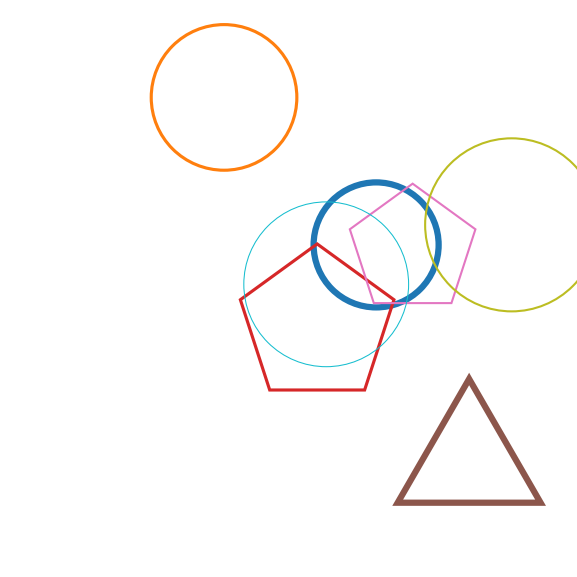[{"shape": "circle", "thickness": 3, "radius": 0.54, "center": [0.651, 0.575]}, {"shape": "circle", "thickness": 1.5, "radius": 0.63, "center": [0.388, 0.83]}, {"shape": "pentagon", "thickness": 1.5, "radius": 0.7, "center": [0.549, 0.437]}, {"shape": "triangle", "thickness": 3, "radius": 0.71, "center": [0.812, 0.2]}, {"shape": "pentagon", "thickness": 1, "radius": 0.57, "center": [0.715, 0.567]}, {"shape": "circle", "thickness": 1, "radius": 0.75, "center": [0.886, 0.61]}, {"shape": "circle", "thickness": 0.5, "radius": 0.71, "center": [0.565, 0.507]}]